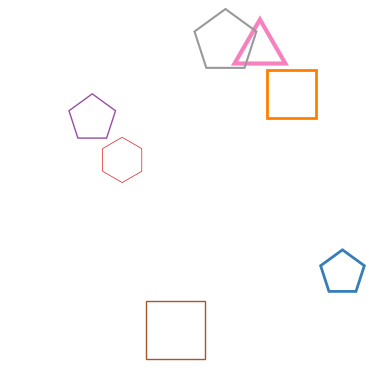[{"shape": "hexagon", "thickness": 0.5, "radius": 0.29, "center": [0.317, 0.585]}, {"shape": "pentagon", "thickness": 2, "radius": 0.3, "center": [0.89, 0.291]}, {"shape": "pentagon", "thickness": 1, "radius": 0.32, "center": [0.24, 0.693]}, {"shape": "square", "thickness": 2, "radius": 0.32, "center": [0.756, 0.755]}, {"shape": "square", "thickness": 1, "radius": 0.38, "center": [0.456, 0.143]}, {"shape": "triangle", "thickness": 3, "radius": 0.38, "center": [0.675, 0.873]}, {"shape": "pentagon", "thickness": 1.5, "radius": 0.42, "center": [0.586, 0.892]}]